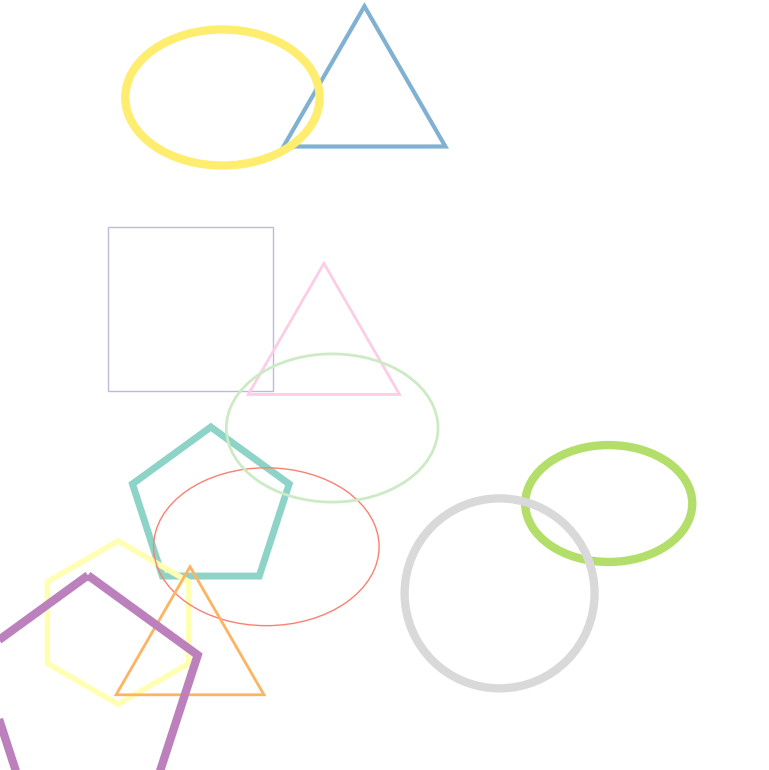[{"shape": "pentagon", "thickness": 2.5, "radius": 0.53, "center": [0.274, 0.338]}, {"shape": "hexagon", "thickness": 2, "radius": 0.53, "center": [0.153, 0.191]}, {"shape": "square", "thickness": 0.5, "radius": 0.53, "center": [0.247, 0.599]}, {"shape": "oval", "thickness": 0.5, "radius": 0.73, "center": [0.346, 0.29]}, {"shape": "triangle", "thickness": 1.5, "radius": 0.61, "center": [0.473, 0.87]}, {"shape": "triangle", "thickness": 1, "radius": 0.55, "center": [0.247, 0.153]}, {"shape": "oval", "thickness": 3, "radius": 0.54, "center": [0.791, 0.346]}, {"shape": "triangle", "thickness": 1, "radius": 0.57, "center": [0.421, 0.544]}, {"shape": "circle", "thickness": 3, "radius": 0.62, "center": [0.649, 0.229]}, {"shape": "pentagon", "thickness": 3, "radius": 0.75, "center": [0.114, 0.103]}, {"shape": "oval", "thickness": 1, "radius": 0.69, "center": [0.431, 0.444]}, {"shape": "oval", "thickness": 3, "radius": 0.63, "center": [0.289, 0.873]}]